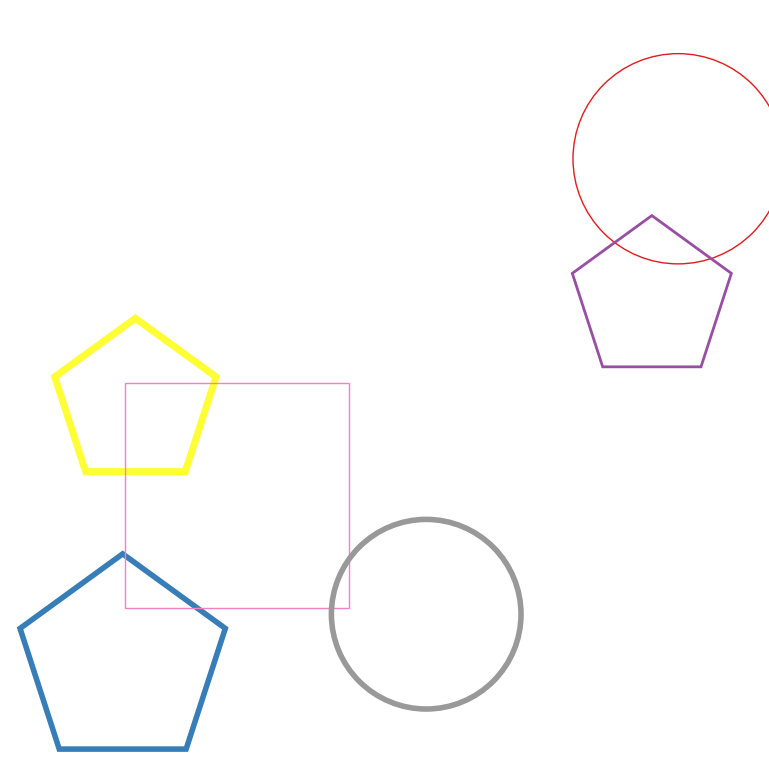[{"shape": "circle", "thickness": 0.5, "radius": 0.68, "center": [0.881, 0.794]}, {"shape": "pentagon", "thickness": 2, "radius": 0.7, "center": [0.159, 0.141]}, {"shape": "pentagon", "thickness": 1, "radius": 0.54, "center": [0.847, 0.611]}, {"shape": "pentagon", "thickness": 2.5, "radius": 0.55, "center": [0.176, 0.477]}, {"shape": "square", "thickness": 0.5, "radius": 0.73, "center": [0.308, 0.356]}, {"shape": "circle", "thickness": 2, "radius": 0.62, "center": [0.554, 0.202]}]